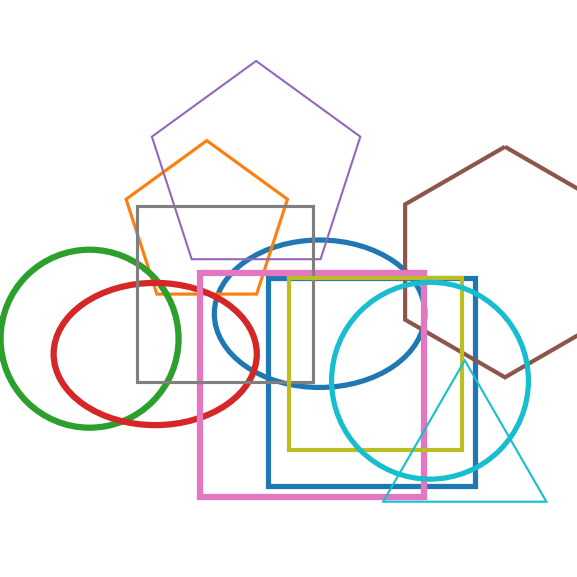[{"shape": "oval", "thickness": 2.5, "radius": 0.91, "center": [0.553, 0.456]}, {"shape": "square", "thickness": 2.5, "radius": 0.9, "center": [0.643, 0.337]}, {"shape": "pentagon", "thickness": 1.5, "radius": 0.73, "center": [0.358, 0.609]}, {"shape": "circle", "thickness": 3, "radius": 0.77, "center": [0.155, 0.413]}, {"shape": "oval", "thickness": 3, "radius": 0.88, "center": [0.269, 0.386]}, {"shape": "pentagon", "thickness": 1, "radius": 0.95, "center": [0.443, 0.704]}, {"shape": "hexagon", "thickness": 2, "radius": 1.0, "center": [0.874, 0.545]}, {"shape": "square", "thickness": 3, "radius": 0.97, "center": [0.54, 0.333]}, {"shape": "square", "thickness": 1.5, "radius": 0.76, "center": [0.389, 0.49]}, {"shape": "square", "thickness": 2, "radius": 0.75, "center": [0.65, 0.369]}, {"shape": "triangle", "thickness": 1, "radius": 0.82, "center": [0.805, 0.212]}, {"shape": "circle", "thickness": 2.5, "radius": 0.85, "center": [0.745, 0.34]}]